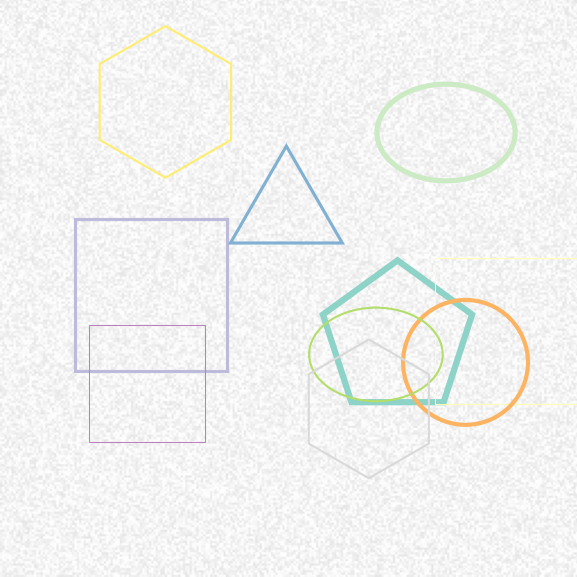[{"shape": "pentagon", "thickness": 3, "radius": 0.68, "center": [0.688, 0.413]}, {"shape": "square", "thickness": 0.5, "radius": 0.63, "center": [0.88, 0.425]}, {"shape": "square", "thickness": 1.5, "radius": 0.66, "center": [0.261, 0.489]}, {"shape": "triangle", "thickness": 1.5, "radius": 0.56, "center": [0.496, 0.634]}, {"shape": "circle", "thickness": 2, "radius": 0.54, "center": [0.806, 0.372]}, {"shape": "oval", "thickness": 1, "radius": 0.58, "center": [0.651, 0.385]}, {"shape": "hexagon", "thickness": 1, "radius": 0.6, "center": [0.639, 0.291]}, {"shape": "square", "thickness": 0.5, "radius": 0.5, "center": [0.255, 0.335]}, {"shape": "oval", "thickness": 2.5, "radius": 0.6, "center": [0.772, 0.77]}, {"shape": "hexagon", "thickness": 1, "radius": 0.66, "center": [0.286, 0.823]}]